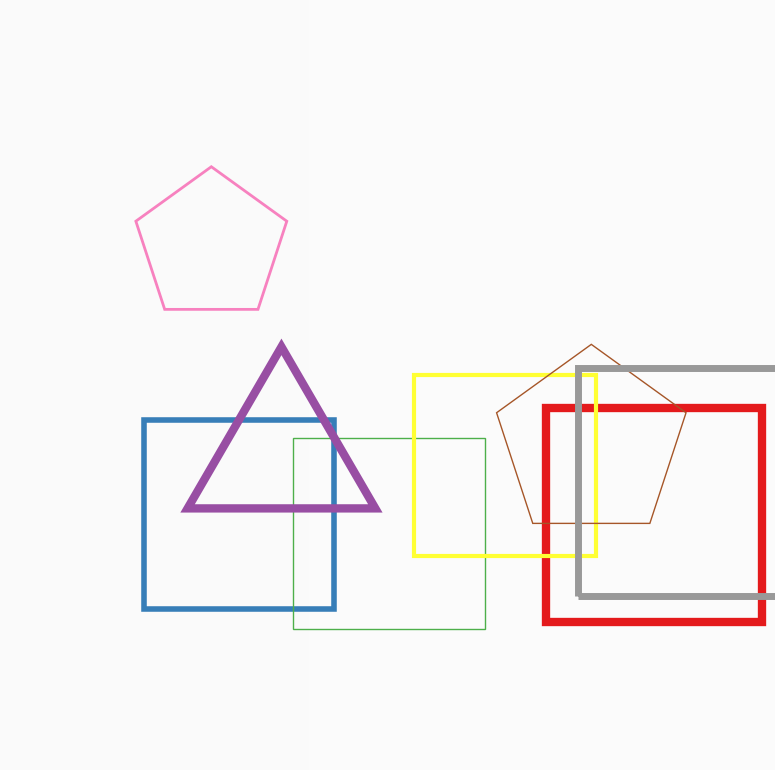[{"shape": "square", "thickness": 3, "radius": 0.7, "center": [0.844, 0.332]}, {"shape": "square", "thickness": 2, "radius": 0.61, "center": [0.309, 0.332]}, {"shape": "square", "thickness": 0.5, "radius": 0.62, "center": [0.502, 0.308]}, {"shape": "triangle", "thickness": 3, "radius": 0.7, "center": [0.363, 0.41]}, {"shape": "square", "thickness": 1.5, "radius": 0.59, "center": [0.651, 0.395]}, {"shape": "pentagon", "thickness": 0.5, "radius": 0.64, "center": [0.763, 0.424]}, {"shape": "pentagon", "thickness": 1, "radius": 0.51, "center": [0.273, 0.681]}, {"shape": "square", "thickness": 2.5, "radius": 0.74, "center": [0.894, 0.374]}]